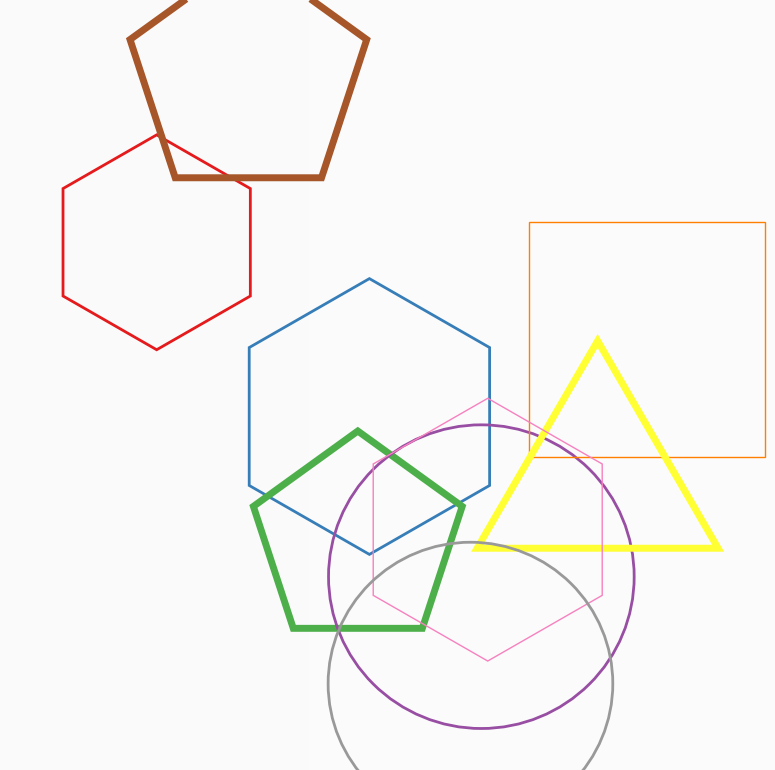[{"shape": "hexagon", "thickness": 1, "radius": 0.7, "center": [0.202, 0.685]}, {"shape": "hexagon", "thickness": 1, "radius": 0.9, "center": [0.477, 0.459]}, {"shape": "pentagon", "thickness": 2.5, "radius": 0.71, "center": [0.462, 0.299]}, {"shape": "circle", "thickness": 1, "radius": 0.99, "center": [0.621, 0.251]}, {"shape": "square", "thickness": 0.5, "radius": 0.76, "center": [0.835, 0.559]}, {"shape": "triangle", "thickness": 2.5, "radius": 0.9, "center": [0.771, 0.378]}, {"shape": "pentagon", "thickness": 2.5, "radius": 0.8, "center": [0.32, 0.899]}, {"shape": "hexagon", "thickness": 0.5, "radius": 0.85, "center": [0.629, 0.312]}, {"shape": "circle", "thickness": 1, "radius": 0.92, "center": [0.607, 0.112]}]